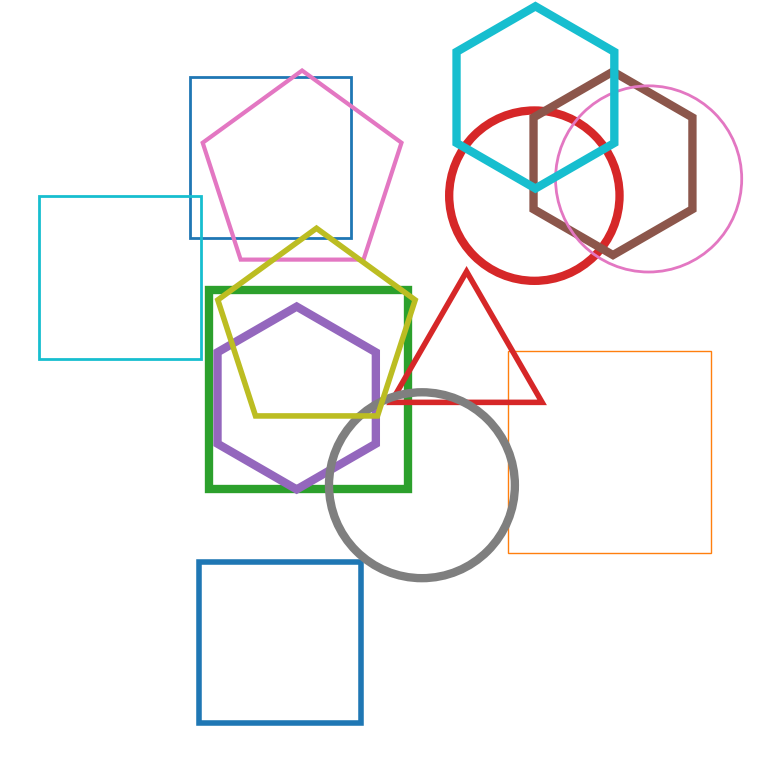[{"shape": "square", "thickness": 1, "radius": 0.52, "center": [0.352, 0.795]}, {"shape": "square", "thickness": 2, "radius": 0.52, "center": [0.364, 0.166]}, {"shape": "square", "thickness": 0.5, "radius": 0.66, "center": [0.791, 0.413]}, {"shape": "square", "thickness": 3, "radius": 0.65, "center": [0.401, 0.494]}, {"shape": "triangle", "thickness": 2, "radius": 0.57, "center": [0.606, 0.534]}, {"shape": "circle", "thickness": 3, "radius": 0.55, "center": [0.694, 0.746]}, {"shape": "hexagon", "thickness": 3, "radius": 0.59, "center": [0.385, 0.483]}, {"shape": "hexagon", "thickness": 3, "radius": 0.6, "center": [0.796, 0.788]}, {"shape": "circle", "thickness": 1, "radius": 0.6, "center": [0.842, 0.768]}, {"shape": "pentagon", "thickness": 1.5, "radius": 0.68, "center": [0.392, 0.773]}, {"shape": "circle", "thickness": 3, "radius": 0.6, "center": [0.548, 0.37]}, {"shape": "pentagon", "thickness": 2, "radius": 0.67, "center": [0.411, 0.569]}, {"shape": "hexagon", "thickness": 3, "radius": 0.59, "center": [0.695, 0.873]}, {"shape": "square", "thickness": 1, "radius": 0.53, "center": [0.156, 0.639]}]